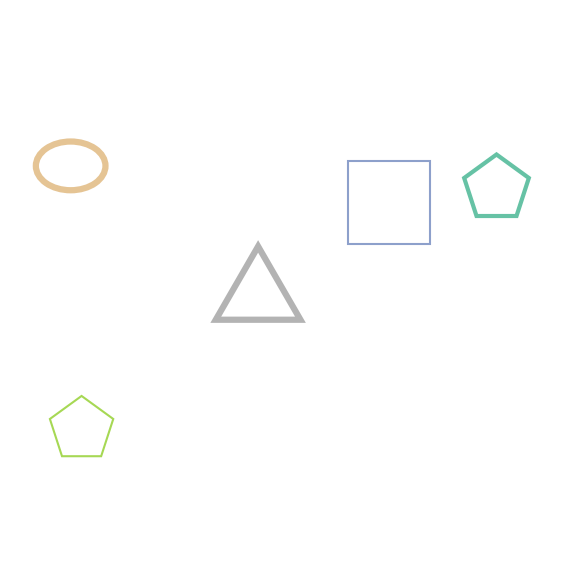[{"shape": "pentagon", "thickness": 2, "radius": 0.29, "center": [0.86, 0.673]}, {"shape": "square", "thickness": 1, "radius": 0.36, "center": [0.674, 0.649]}, {"shape": "pentagon", "thickness": 1, "radius": 0.29, "center": [0.141, 0.256]}, {"shape": "oval", "thickness": 3, "radius": 0.3, "center": [0.122, 0.712]}, {"shape": "triangle", "thickness": 3, "radius": 0.42, "center": [0.447, 0.488]}]